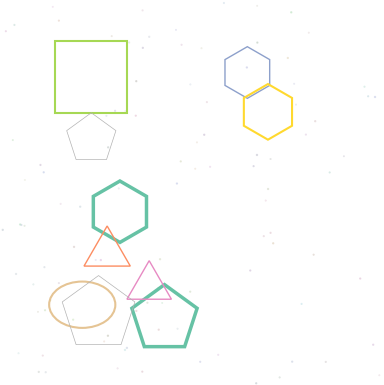[{"shape": "pentagon", "thickness": 2.5, "radius": 0.45, "center": [0.427, 0.172]}, {"shape": "hexagon", "thickness": 2.5, "radius": 0.4, "center": [0.311, 0.45]}, {"shape": "triangle", "thickness": 1, "radius": 0.35, "center": [0.278, 0.344]}, {"shape": "hexagon", "thickness": 1, "radius": 0.34, "center": [0.642, 0.812]}, {"shape": "triangle", "thickness": 1, "radius": 0.33, "center": [0.387, 0.256]}, {"shape": "square", "thickness": 1.5, "radius": 0.47, "center": [0.237, 0.801]}, {"shape": "hexagon", "thickness": 1.5, "radius": 0.36, "center": [0.696, 0.709]}, {"shape": "oval", "thickness": 1.5, "radius": 0.43, "center": [0.214, 0.209]}, {"shape": "pentagon", "thickness": 0.5, "radius": 0.5, "center": [0.256, 0.185]}, {"shape": "pentagon", "thickness": 0.5, "radius": 0.34, "center": [0.237, 0.64]}]